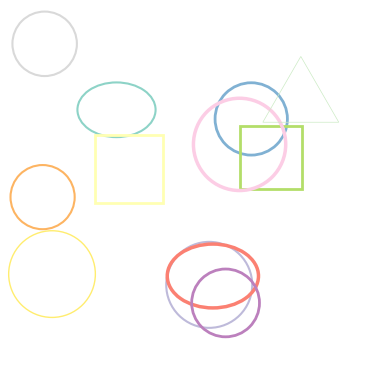[{"shape": "oval", "thickness": 1.5, "radius": 0.51, "center": [0.303, 0.715]}, {"shape": "square", "thickness": 2, "radius": 0.44, "center": [0.336, 0.562]}, {"shape": "circle", "thickness": 1.5, "radius": 0.56, "center": [0.543, 0.26]}, {"shape": "oval", "thickness": 2.5, "radius": 0.59, "center": [0.553, 0.283]}, {"shape": "circle", "thickness": 2, "radius": 0.47, "center": [0.653, 0.691]}, {"shape": "circle", "thickness": 1.5, "radius": 0.42, "center": [0.111, 0.488]}, {"shape": "square", "thickness": 2, "radius": 0.41, "center": [0.704, 0.592]}, {"shape": "circle", "thickness": 2.5, "radius": 0.6, "center": [0.622, 0.625]}, {"shape": "circle", "thickness": 1.5, "radius": 0.42, "center": [0.116, 0.886]}, {"shape": "circle", "thickness": 2, "radius": 0.44, "center": [0.586, 0.213]}, {"shape": "triangle", "thickness": 0.5, "radius": 0.57, "center": [0.781, 0.739]}, {"shape": "circle", "thickness": 1, "radius": 0.56, "center": [0.135, 0.288]}]